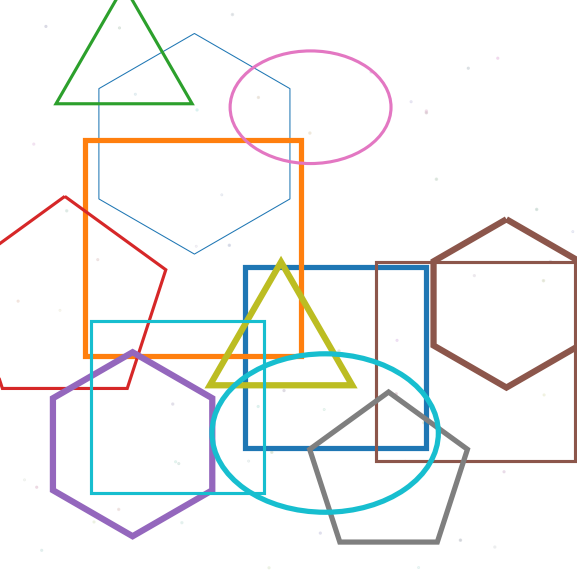[{"shape": "hexagon", "thickness": 0.5, "radius": 0.95, "center": [0.337, 0.75]}, {"shape": "square", "thickness": 2.5, "radius": 0.78, "center": [0.581, 0.38]}, {"shape": "square", "thickness": 2.5, "radius": 0.94, "center": [0.334, 0.57]}, {"shape": "triangle", "thickness": 1.5, "radius": 0.68, "center": [0.215, 0.888]}, {"shape": "pentagon", "thickness": 1.5, "radius": 0.92, "center": [0.112, 0.475]}, {"shape": "hexagon", "thickness": 3, "radius": 0.8, "center": [0.23, 0.23]}, {"shape": "hexagon", "thickness": 3, "radius": 0.73, "center": [0.877, 0.474]}, {"shape": "square", "thickness": 1.5, "radius": 0.86, "center": [0.824, 0.373]}, {"shape": "oval", "thickness": 1.5, "radius": 0.7, "center": [0.538, 0.813]}, {"shape": "pentagon", "thickness": 2.5, "radius": 0.72, "center": [0.673, 0.177]}, {"shape": "triangle", "thickness": 3, "radius": 0.71, "center": [0.487, 0.403]}, {"shape": "square", "thickness": 1.5, "radius": 0.75, "center": [0.307, 0.294]}, {"shape": "oval", "thickness": 2.5, "radius": 0.98, "center": [0.563, 0.249]}]